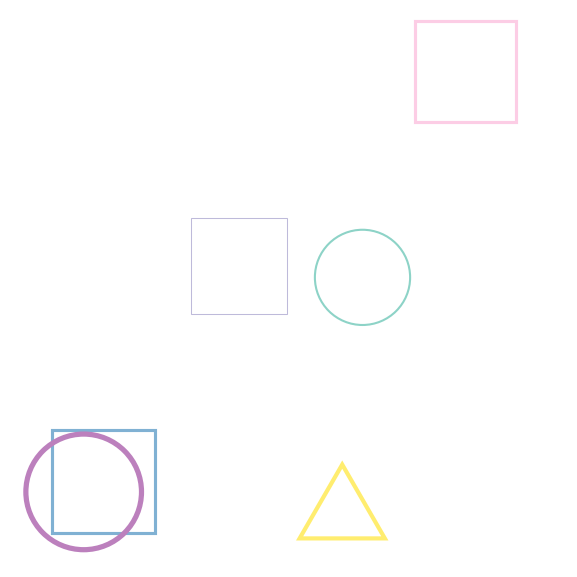[{"shape": "circle", "thickness": 1, "radius": 0.41, "center": [0.628, 0.519]}, {"shape": "square", "thickness": 0.5, "radius": 0.42, "center": [0.414, 0.538]}, {"shape": "square", "thickness": 1.5, "radius": 0.44, "center": [0.179, 0.165]}, {"shape": "square", "thickness": 1.5, "radius": 0.44, "center": [0.806, 0.875]}, {"shape": "circle", "thickness": 2.5, "radius": 0.5, "center": [0.145, 0.147]}, {"shape": "triangle", "thickness": 2, "radius": 0.43, "center": [0.593, 0.109]}]